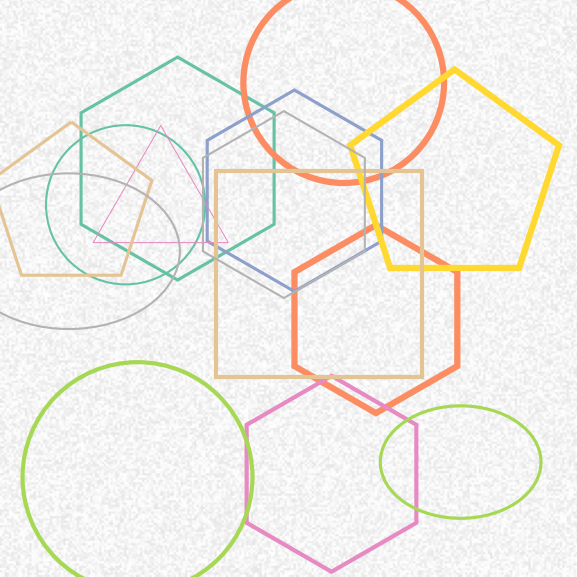[{"shape": "circle", "thickness": 1, "radius": 0.69, "center": [0.218, 0.645]}, {"shape": "hexagon", "thickness": 1.5, "radius": 0.96, "center": [0.308, 0.707]}, {"shape": "circle", "thickness": 3, "radius": 0.87, "center": [0.595, 0.856]}, {"shape": "hexagon", "thickness": 3, "radius": 0.81, "center": [0.651, 0.447]}, {"shape": "hexagon", "thickness": 1.5, "radius": 0.87, "center": [0.51, 0.669]}, {"shape": "triangle", "thickness": 0.5, "radius": 0.68, "center": [0.278, 0.647]}, {"shape": "hexagon", "thickness": 2, "radius": 0.85, "center": [0.574, 0.179]}, {"shape": "oval", "thickness": 1.5, "radius": 0.7, "center": [0.798, 0.199]}, {"shape": "circle", "thickness": 2, "radius": 1.0, "center": [0.238, 0.173]}, {"shape": "pentagon", "thickness": 3, "radius": 0.95, "center": [0.787, 0.689]}, {"shape": "square", "thickness": 2, "radius": 0.89, "center": [0.552, 0.524]}, {"shape": "pentagon", "thickness": 1.5, "radius": 0.73, "center": [0.123, 0.641]}, {"shape": "oval", "thickness": 1, "radius": 0.96, "center": [0.119, 0.564]}, {"shape": "hexagon", "thickness": 1, "radius": 0.81, "center": [0.492, 0.645]}]